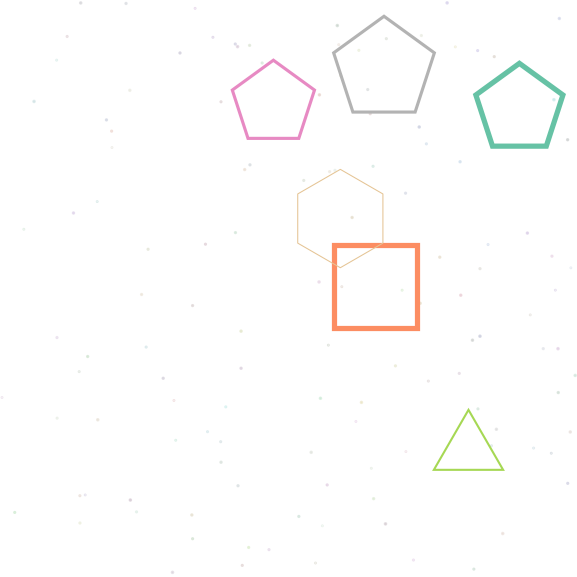[{"shape": "pentagon", "thickness": 2.5, "radius": 0.4, "center": [0.899, 0.81]}, {"shape": "square", "thickness": 2.5, "radius": 0.36, "center": [0.651, 0.503]}, {"shape": "pentagon", "thickness": 1.5, "radius": 0.37, "center": [0.473, 0.82]}, {"shape": "triangle", "thickness": 1, "radius": 0.35, "center": [0.811, 0.22]}, {"shape": "hexagon", "thickness": 0.5, "radius": 0.43, "center": [0.589, 0.621]}, {"shape": "pentagon", "thickness": 1.5, "radius": 0.46, "center": [0.665, 0.879]}]